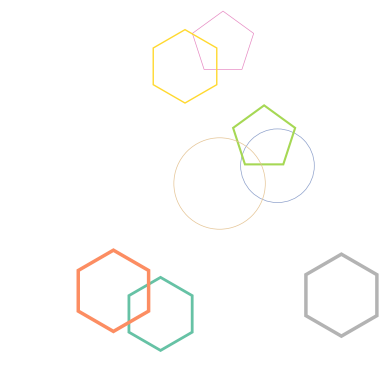[{"shape": "hexagon", "thickness": 2, "radius": 0.47, "center": [0.417, 0.185]}, {"shape": "hexagon", "thickness": 2.5, "radius": 0.53, "center": [0.295, 0.245]}, {"shape": "circle", "thickness": 0.5, "radius": 0.48, "center": [0.721, 0.569]}, {"shape": "pentagon", "thickness": 0.5, "radius": 0.42, "center": [0.579, 0.887]}, {"shape": "pentagon", "thickness": 1.5, "radius": 0.42, "center": [0.686, 0.642]}, {"shape": "hexagon", "thickness": 1, "radius": 0.48, "center": [0.481, 0.828]}, {"shape": "circle", "thickness": 0.5, "radius": 0.59, "center": [0.57, 0.523]}, {"shape": "hexagon", "thickness": 2.5, "radius": 0.53, "center": [0.887, 0.233]}]